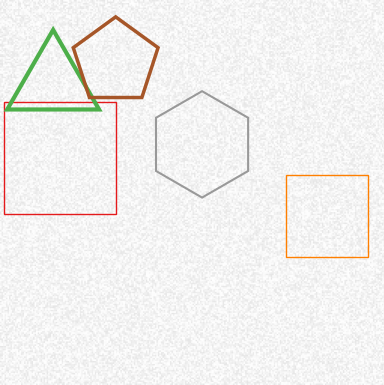[{"shape": "square", "thickness": 1, "radius": 0.72, "center": [0.156, 0.59]}, {"shape": "triangle", "thickness": 3, "radius": 0.69, "center": [0.138, 0.785]}, {"shape": "square", "thickness": 1, "radius": 0.53, "center": [0.849, 0.439]}, {"shape": "pentagon", "thickness": 2.5, "radius": 0.58, "center": [0.3, 0.84]}, {"shape": "hexagon", "thickness": 1.5, "radius": 0.69, "center": [0.525, 0.625]}]